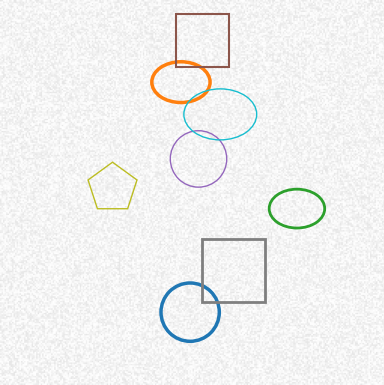[{"shape": "circle", "thickness": 2.5, "radius": 0.38, "center": [0.494, 0.189]}, {"shape": "oval", "thickness": 2.5, "radius": 0.38, "center": [0.47, 0.787]}, {"shape": "oval", "thickness": 2, "radius": 0.36, "center": [0.771, 0.458]}, {"shape": "circle", "thickness": 1, "radius": 0.37, "center": [0.516, 0.587]}, {"shape": "square", "thickness": 1.5, "radius": 0.34, "center": [0.526, 0.895]}, {"shape": "square", "thickness": 2, "radius": 0.41, "center": [0.607, 0.298]}, {"shape": "pentagon", "thickness": 1, "radius": 0.33, "center": [0.292, 0.512]}, {"shape": "oval", "thickness": 1, "radius": 0.47, "center": [0.572, 0.703]}]